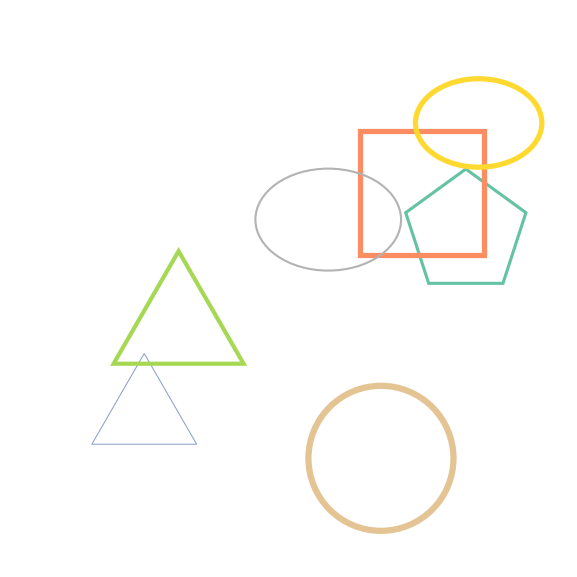[{"shape": "pentagon", "thickness": 1.5, "radius": 0.55, "center": [0.807, 0.597]}, {"shape": "square", "thickness": 2.5, "radius": 0.54, "center": [0.73, 0.665]}, {"shape": "triangle", "thickness": 0.5, "radius": 0.52, "center": [0.25, 0.282]}, {"shape": "triangle", "thickness": 2, "radius": 0.65, "center": [0.309, 0.434]}, {"shape": "oval", "thickness": 2.5, "radius": 0.55, "center": [0.829, 0.786]}, {"shape": "circle", "thickness": 3, "radius": 0.63, "center": [0.66, 0.206]}, {"shape": "oval", "thickness": 1, "radius": 0.63, "center": [0.568, 0.619]}]